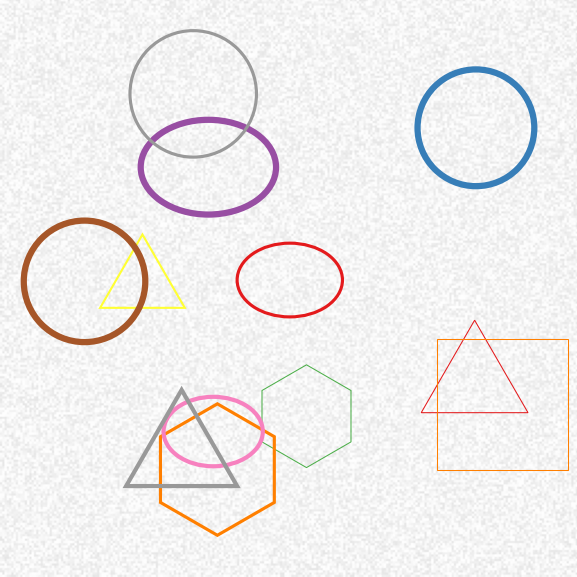[{"shape": "triangle", "thickness": 0.5, "radius": 0.53, "center": [0.822, 0.338]}, {"shape": "oval", "thickness": 1.5, "radius": 0.46, "center": [0.502, 0.514]}, {"shape": "circle", "thickness": 3, "radius": 0.51, "center": [0.824, 0.778]}, {"shape": "hexagon", "thickness": 0.5, "radius": 0.44, "center": [0.531, 0.278]}, {"shape": "oval", "thickness": 3, "radius": 0.59, "center": [0.361, 0.71]}, {"shape": "hexagon", "thickness": 1.5, "radius": 0.57, "center": [0.376, 0.186]}, {"shape": "square", "thickness": 0.5, "radius": 0.56, "center": [0.87, 0.299]}, {"shape": "triangle", "thickness": 1, "radius": 0.42, "center": [0.247, 0.508]}, {"shape": "circle", "thickness": 3, "radius": 0.53, "center": [0.146, 0.512]}, {"shape": "oval", "thickness": 2, "radius": 0.43, "center": [0.369, 0.252]}, {"shape": "triangle", "thickness": 2, "radius": 0.55, "center": [0.314, 0.213]}, {"shape": "circle", "thickness": 1.5, "radius": 0.55, "center": [0.335, 0.837]}]